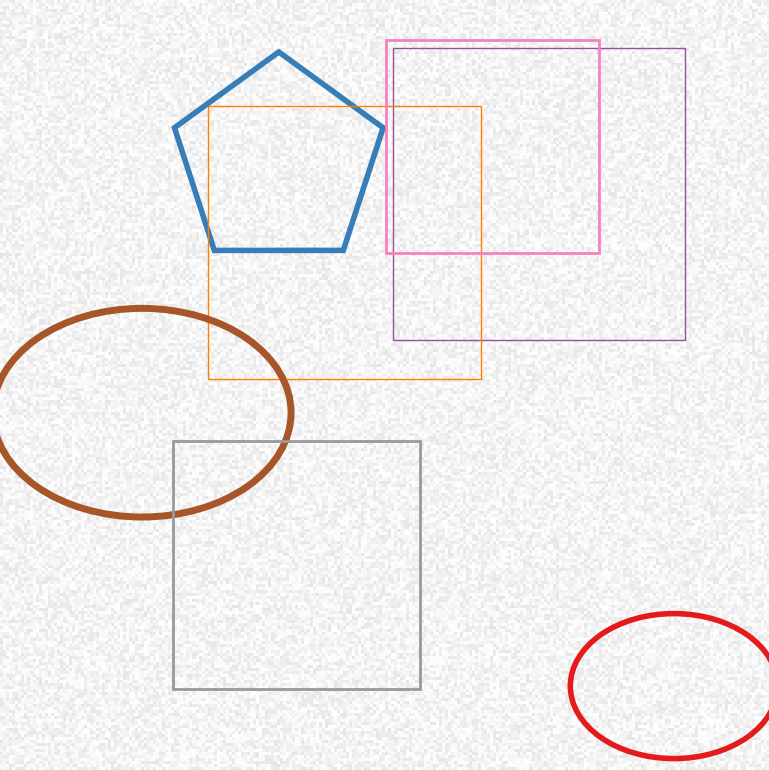[{"shape": "oval", "thickness": 2, "radius": 0.67, "center": [0.875, 0.109]}, {"shape": "pentagon", "thickness": 2, "radius": 0.71, "center": [0.362, 0.79]}, {"shape": "square", "thickness": 0.5, "radius": 0.95, "center": [0.7, 0.748]}, {"shape": "square", "thickness": 0.5, "radius": 0.89, "center": [0.448, 0.685]}, {"shape": "oval", "thickness": 2.5, "radius": 0.97, "center": [0.184, 0.464]}, {"shape": "square", "thickness": 1, "radius": 0.69, "center": [0.639, 0.809]}, {"shape": "square", "thickness": 1, "radius": 0.8, "center": [0.385, 0.266]}]